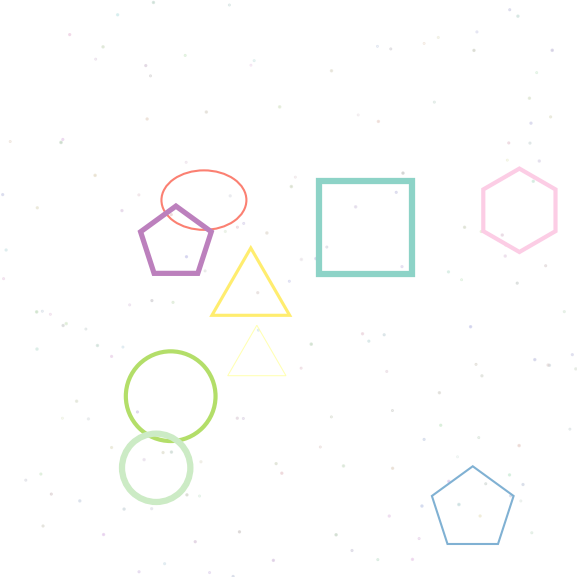[{"shape": "square", "thickness": 3, "radius": 0.4, "center": [0.633, 0.605]}, {"shape": "triangle", "thickness": 0.5, "radius": 0.29, "center": [0.445, 0.378]}, {"shape": "oval", "thickness": 1, "radius": 0.37, "center": [0.353, 0.653]}, {"shape": "pentagon", "thickness": 1, "radius": 0.37, "center": [0.819, 0.117]}, {"shape": "circle", "thickness": 2, "radius": 0.39, "center": [0.296, 0.313]}, {"shape": "hexagon", "thickness": 2, "radius": 0.36, "center": [0.899, 0.635]}, {"shape": "pentagon", "thickness": 2.5, "radius": 0.32, "center": [0.305, 0.578]}, {"shape": "circle", "thickness": 3, "radius": 0.3, "center": [0.27, 0.189]}, {"shape": "triangle", "thickness": 1.5, "radius": 0.39, "center": [0.434, 0.492]}]